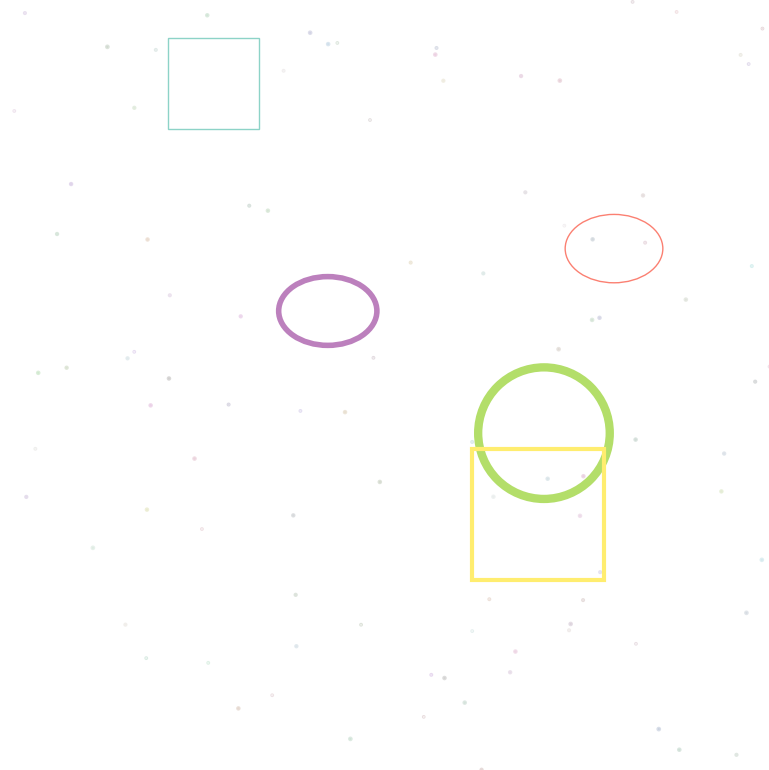[{"shape": "square", "thickness": 0.5, "radius": 0.3, "center": [0.277, 0.892]}, {"shape": "oval", "thickness": 0.5, "radius": 0.32, "center": [0.797, 0.677]}, {"shape": "circle", "thickness": 3, "radius": 0.43, "center": [0.706, 0.437]}, {"shape": "oval", "thickness": 2, "radius": 0.32, "center": [0.426, 0.596]}, {"shape": "square", "thickness": 1.5, "radius": 0.43, "center": [0.698, 0.332]}]